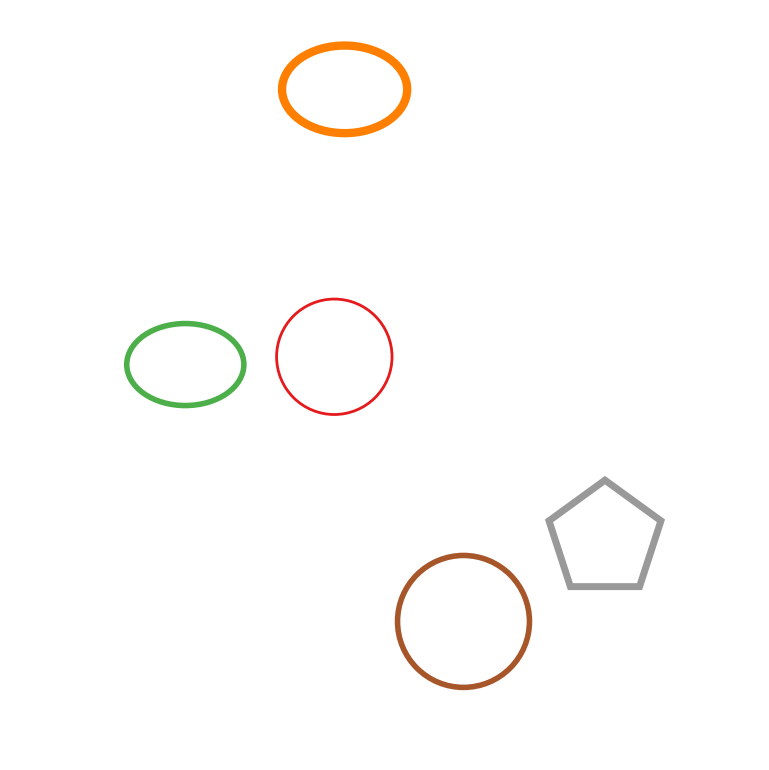[{"shape": "circle", "thickness": 1, "radius": 0.37, "center": [0.434, 0.537]}, {"shape": "oval", "thickness": 2, "radius": 0.38, "center": [0.241, 0.527]}, {"shape": "oval", "thickness": 3, "radius": 0.41, "center": [0.448, 0.884]}, {"shape": "circle", "thickness": 2, "radius": 0.43, "center": [0.602, 0.193]}, {"shape": "pentagon", "thickness": 2.5, "radius": 0.38, "center": [0.786, 0.3]}]